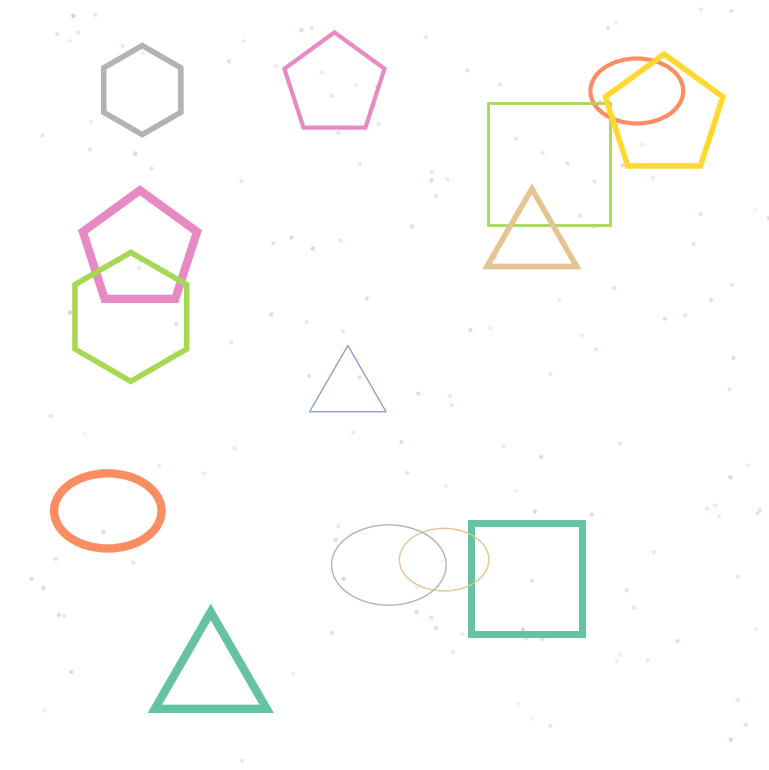[{"shape": "square", "thickness": 2.5, "radius": 0.36, "center": [0.684, 0.248]}, {"shape": "triangle", "thickness": 3, "radius": 0.42, "center": [0.274, 0.121]}, {"shape": "oval", "thickness": 1.5, "radius": 0.3, "center": [0.827, 0.882]}, {"shape": "oval", "thickness": 3, "radius": 0.35, "center": [0.14, 0.336]}, {"shape": "triangle", "thickness": 0.5, "radius": 0.29, "center": [0.452, 0.494]}, {"shape": "pentagon", "thickness": 3, "radius": 0.39, "center": [0.182, 0.675]}, {"shape": "pentagon", "thickness": 1.5, "radius": 0.34, "center": [0.434, 0.89]}, {"shape": "square", "thickness": 1, "radius": 0.4, "center": [0.713, 0.787]}, {"shape": "hexagon", "thickness": 2, "radius": 0.42, "center": [0.17, 0.588]}, {"shape": "pentagon", "thickness": 2, "radius": 0.4, "center": [0.862, 0.849]}, {"shape": "oval", "thickness": 0.5, "radius": 0.29, "center": [0.577, 0.273]}, {"shape": "triangle", "thickness": 2, "radius": 0.34, "center": [0.691, 0.688]}, {"shape": "hexagon", "thickness": 2, "radius": 0.29, "center": [0.185, 0.883]}, {"shape": "oval", "thickness": 0.5, "radius": 0.37, "center": [0.505, 0.266]}]